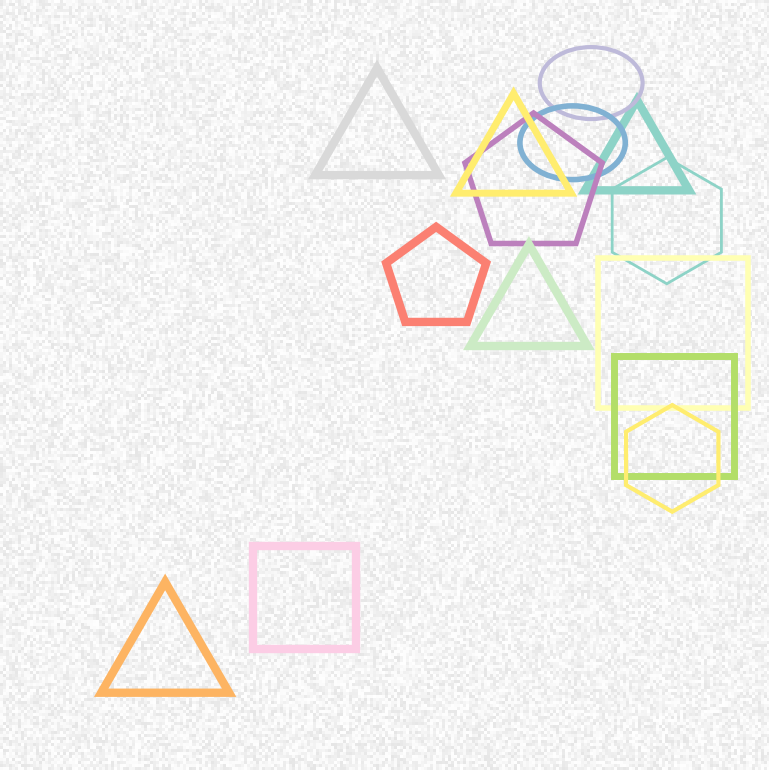[{"shape": "hexagon", "thickness": 1, "radius": 0.41, "center": [0.866, 0.713]}, {"shape": "triangle", "thickness": 3, "radius": 0.39, "center": [0.827, 0.792]}, {"shape": "square", "thickness": 2, "radius": 0.49, "center": [0.874, 0.567]}, {"shape": "oval", "thickness": 1.5, "radius": 0.33, "center": [0.768, 0.892]}, {"shape": "pentagon", "thickness": 3, "radius": 0.34, "center": [0.566, 0.637]}, {"shape": "oval", "thickness": 2, "radius": 0.34, "center": [0.744, 0.815]}, {"shape": "triangle", "thickness": 3, "radius": 0.48, "center": [0.214, 0.148]}, {"shape": "square", "thickness": 2.5, "radius": 0.39, "center": [0.875, 0.46]}, {"shape": "square", "thickness": 3, "radius": 0.33, "center": [0.395, 0.224]}, {"shape": "triangle", "thickness": 3, "radius": 0.46, "center": [0.49, 0.819]}, {"shape": "pentagon", "thickness": 2, "radius": 0.47, "center": [0.693, 0.76]}, {"shape": "triangle", "thickness": 3, "radius": 0.44, "center": [0.687, 0.595]}, {"shape": "triangle", "thickness": 2.5, "radius": 0.43, "center": [0.667, 0.792]}, {"shape": "hexagon", "thickness": 1.5, "radius": 0.35, "center": [0.873, 0.405]}]